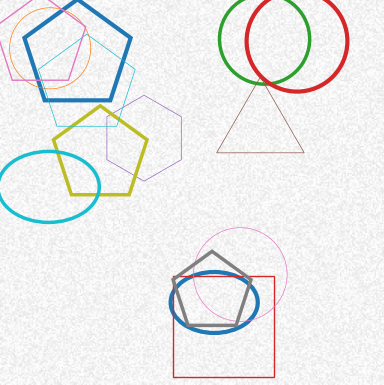[{"shape": "pentagon", "thickness": 3, "radius": 0.73, "center": [0.201, 0.857]}, {"shape": "oval", "thickness": 3, "radius": 0.57, "center": [0.556, 0.214]}, {"shape": "circle", "thickness": 0.5, "radius": 0.53, "center": [0.13, 0.875]}, {"shape": "circle", "thickness": 2.5, "radius": 0.59, "center": [0.687, 0.898]}, {"shape": "circle", "thickness": 3, "radius": 0.65, "center": [0.771, 0.893]}, {"shape": "square", "thickness": 1, "radius": 0.65, "center": [0.58, 0.152]}, {"shape": "hexagon", "thickness": 0.5, "radius": 0.56, "center": [0.374, 0.641]}, {"shape": "triangle", "thickness": 0.5, "radius": 0.66, "center": [0.676, 0.669]}, {"shape": "pentagon", "thickness": 1, "radius": 0.62, "center": [0.105, 0.892]}, {"shape": "circle", "thickness": 0.5, "radius": 0.61, "center": [0.624, 0.287]}, {"shape": "pentagon", "thickness": 2.5, "radius": 0.53, "center": [0.551, 0.241]}, {"shape": "pentagon", "thickness": 2.5, "radius": 0.64, "center": [0.26, 0.598]}, {"shape": "oval", "thickness": 2.5, "radius": 0.66, "center": [0.126, 0.515]}, {"shape": "pentagon", "thickness": 0.5, "radius": 0.66, "center": [0.226, 0.779]}]